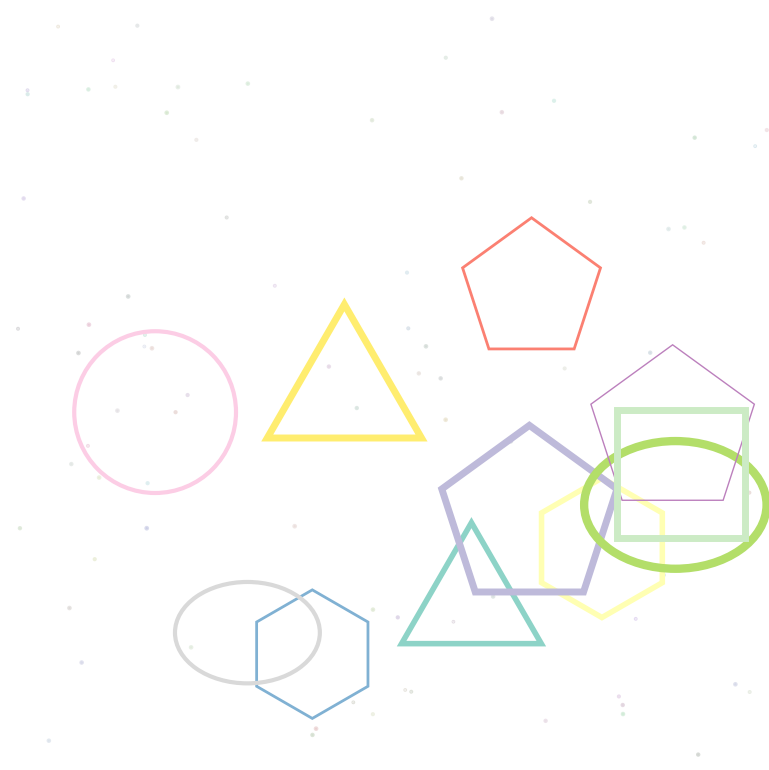[{"shape": "triangle", "thickness": 2, "radius": 0.52, "center": [0.612, 0.216]}, {"shape": "hexagon", "thickness": 2, "radius": 0.45, "center": [0.782, 0.289]}, {"shape": "pentagon", "thickness": 2.5, "radius": 0.6, "center": [0.688, 0.328]}, {"shape": "pentagon", "thickness": 1, "radius": 0.47, "center": [0.69, 0.623]}, {"shape": "hexagon", "thickness": 1, "radius": 0.42, "center": [0.406, 0.15]}, {"shape": "oval", "thickness": 3, "radius": 0.59, "center": [0.877, 0.344]}, {"shape": "circle", "thickness": 1.5, "radius": 0.53, "center": [0.201, 0.465]}, {"shape": "oval", "thickness": 1.5, "radius": 0.47, "center": [0.321, 0.178]}, {"shape": "pentagon", "thickness": 0.5, "radius": 0.56, "center": [0.874, 0.441]}, {"shape": "square", "thickness": 2.5, "radius": 0.42, "center": [0.884, 0.384]}, {"shape": "triangle", "thickness": 2.5, "radius": 0.58, "center": [0.447, 0.489]}]